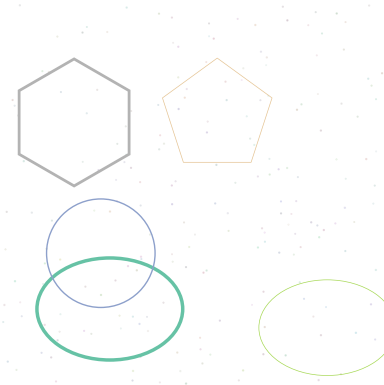[{"shape": "oval", "thickness": 2.5, "radius": 0.95, "center": [0.285, 0.197]}, {"shape": "circle", "thickness": 1, "radius": 0.7, "center": [0.262, 0.342]}, {"shape": "oval", "thickness": 0.5, "radius": 0.89, "center": [0.85, 0.149]}, {"shape": "pentagon", "thickness": 0.5, "radius": 0.75, "center": [0.564, 0.699]}, {"shape": "hexagon", "thickness": 2, "radius": 0.82, "center": [0.193, 0.682]}]